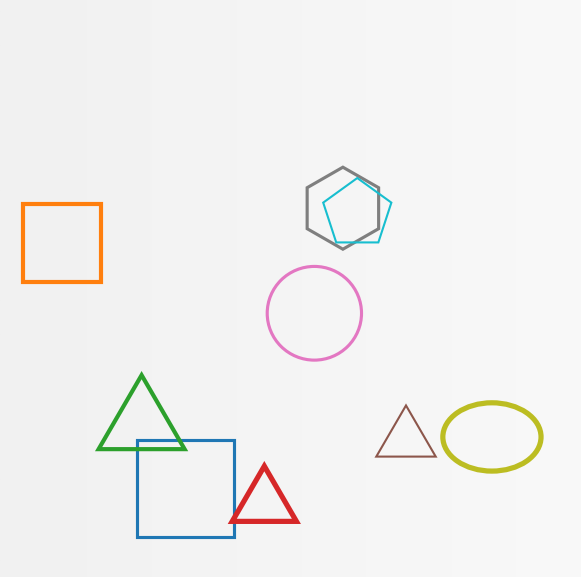[{"shape": "square", "thickness": 1.5, "radius": 0.42, "center": [0.319, 0.153]}, {"shape": "square", "thickness": 2, "radius": 0.34, "center": [0.106, 0.578]}, {"shape": "triangle", "thickness": 2, "radius": 0.43, "center": [0.244, 0.264]}, {"shape": "triangle", "thickness": 2.5, "radius": 0.32, "center": [0.455, 0.128]}, {"shape": "triangle", "thickness": 1, "radius": 0.3, "center": [0.698, 0.238]}, {"shape": "circle", "thickness": 1.5, "radius": 0.41, "center": [0.541, 0.457]}, {"shape": "hexagon", "thickness": 1.5, "radius": 0.35, "center": [0.59, 0.639]}, {"shape": "oval", "thickness": 2.5, "radius": 0.42, "center": [0.846, 0.243]}, {"shape": "pentagon", "thickness": 1, "radius": 0.31, "center": [0.615, 0.629]}]